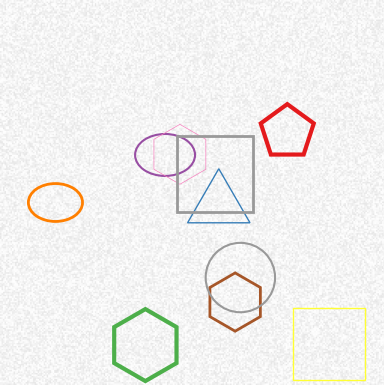[{"shape": "pentagon", "thickness": 3, "radius": 0.36, "center": [0.746, 0.657]}, {"shape": "triangle", "thickness": 1, "radius": 0.47, "center": [0.568, 0.468]}, {"shape": "hexagon", "thickness": 3, "radius": 0.47, "center": [0.378, 0.104]}, {"shape": "oval", "thickness": 1.5, "radius": 0.39, "center": [0.429, 0.597]}, {"shape": "oval", "thickness": 2, "radius": 0.35, "center": [0.144, 0.474]}, {"shape": "square", "thickness": 1, "radius": 0.47, "center": [0.855, 0.107]}, {"shape": "hexagon", "thickness": 2, "radius": 0.38, "center": [0.611, 0.215]}, {"shape": "hexagon", "thickness": 0.5, "radius": 0.39, "center": [0.467, 0.599]}, {"shape": "circle", "thickness": 1.5, "radius": 0.45, "center": [0.624, 0.279]}, {"shape": "square", "thickness": 2, "radius": 0.5, "center": [0.559, 0.547]}]